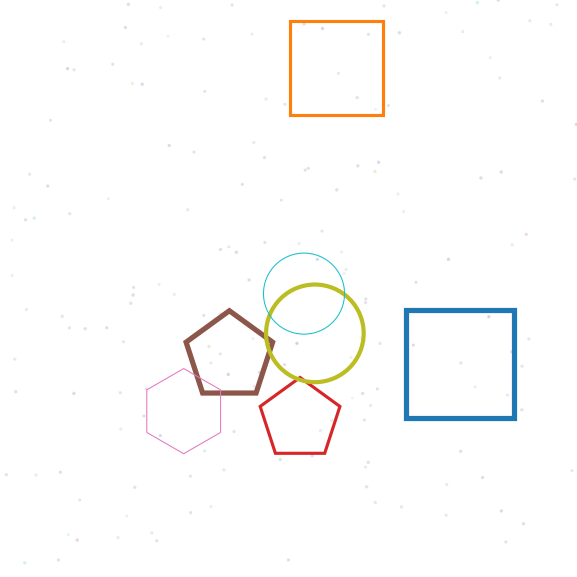[{"shape": "square", "thickness": 2.5, "radius": 0.47, "center": [0.797, 0.368]}, {"shape": "square", "thickness": 1.5, "radius": 0.4, "center": [0.583, 0.881]}, {"shape": "pentagon", "thickness": 1.5, "radius": 0.36, "center": [0.52, 0.273]}, {"shape": "pentagon", "thickness": 2.5, "radius": 0.39, "center": [0.397, 0.382]}, {"shape": "hexagon", "thickness": 0.5, "radius": 0.37, "center": [0.318, 0.287]}, {"shape": "circle", "thickness": 2, "radius": 0.42, "center": [0.545, 0.422]}, {"shape": "circle", "thickness": 0.5, "radius": 0.35, "center": [0.526, 0.491]}]